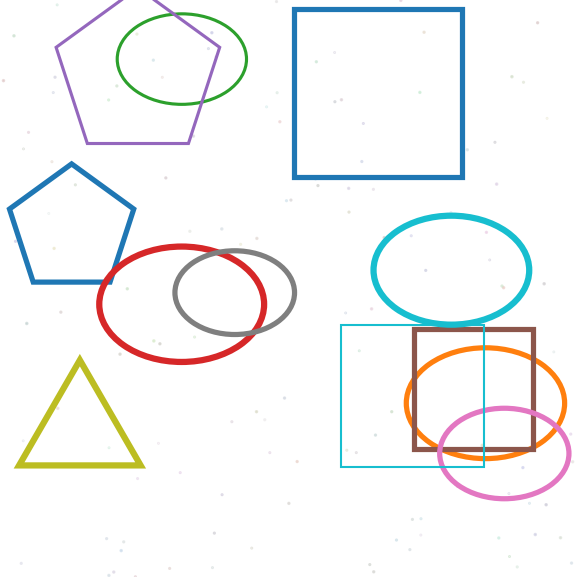[{"shape": "pentagon", "thickness": 2.5, "radius": 0.57, "center": [0.124, 0.602]}, {"shape": "square", "thickness": 2.5, "radius": 0.73, "center": [0.654, 0.838]}, {"shape": "oval", "thickness": 2.5, "radius": 0.69, "center": [0.841, 0.301]}, {"shape": "oval", "thickness": 1.5, "radius": 0.56, "center": [0.315, 0.897]}, {"shape": "oval", "thickness": 3, "radius": 0.71, "center": [0.315, 0.472]}, {"shape": "pentagon", "thickness": 1.5, "radius": 0.74, "center": [0.239, 0.871]}, {"shape": "square", "thickness": 2.5, "radius": 0.52, "center": [0.82, 0.326]}, {"shape": "oval", "thickness": 2.5, "radius": 0.56, "center": [0.873, 0.214]}, {"shape": "oval", "thickness": 2.5, "radius": 0.52, "center": [0.406, 0.492]}, {"shape": "triangle", "thickness": 3, "radius": 0.61, "center": [0.138, 0.254]}, {"shape": "square", "thickness": 1, "radius": 0.62, "center": [0.714, 0.313]}, {"shape": "oval", "thickness": 3, "radius": 0.67, "center": [0.782, 0.531]}]